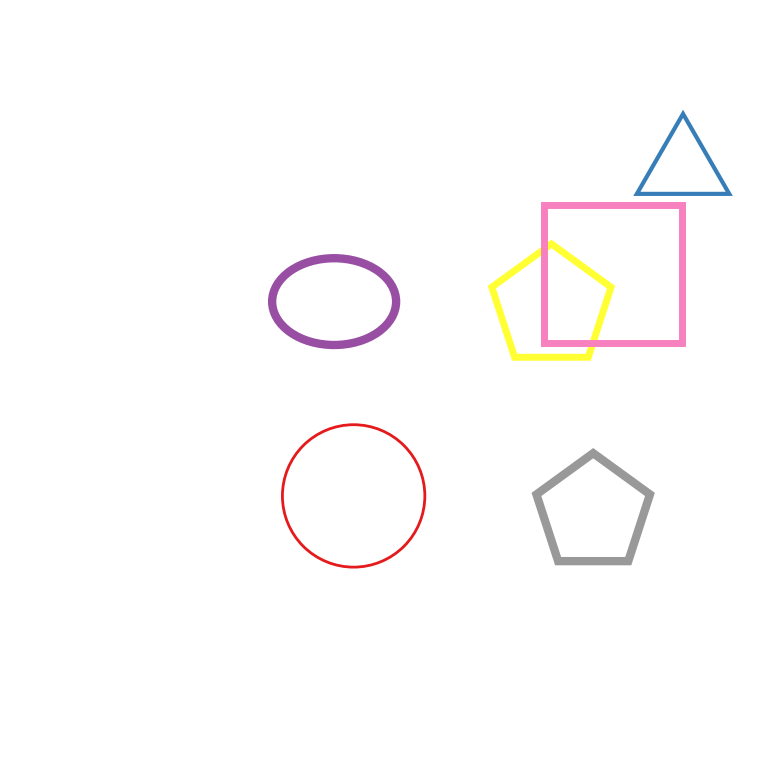[{"shape": "circle", "thickness": 1, "radius": 0.46, "center": [0.459, 0.356]}, {"shape": "triangle", "thickness": 1.5, "radius": 0.35, "center": [0.887, 0.783]}, {"shape": "oval", "thickness": 3, "radius": 0.4, "center": [0.434, 0.608]}, {"shape": "pentagon", "thickness": 2.5, "radius": 0.41, "center": [0.716, 0.602]}, {"shape": "square", "thickness": 2.5, "radius": 0.45, "center": [0.796, 0.644]}, {"shape": "pentagon", "thickness": 3, "radius": 0.39, "center": [0.77, 0.334]}]